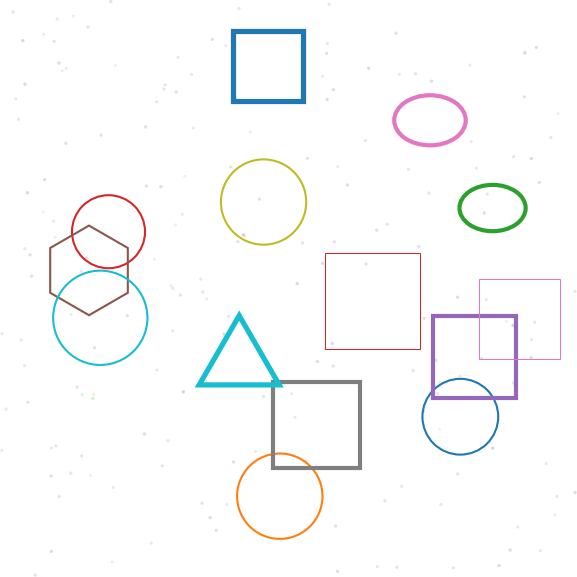[{"shape": "square", "thickness": 2.5, "radius": 0.3, "center": [0.464, 0.884]}, {"shape": "circle", "thickness": 1, "radius": 0.33, "center": [0.797, 0.278]}, {"shape": "circle", "thickness": 1, "radius": 0.37, "center": [0.484, 0.14]}, {"shape": "oval", "thickness": 2, "radius": 0.29, "center": [0.853, 0.639]}, {"shape": "circle", "thickness": 1, "radius": 0.32, "center": [0.188, 0.598]}, {"shape": "square", "thickness": 0.5, "radius": 0.41, "center": [0.645, 0.478]}, {"shape": "square", "thickness": 2, "radius": 0.36, "center": [0.822, 0.381]}, {"shape": "hexagon", "thickness": 1, "radius": 0.39, "center": [0.154, 0.531]}, {"shape": "square", "thickness": 0.5, "radius": 0.35, "center": [0.899, 0.447]}, {"shape": "oval", "thickness": 2, "radius": 0.31, "center": [0.745, 0.791]}, {"shape": "square", "thickness": 2, "radius": 0.37, "center": [0.548, 0.263]}, {"shape": "circle", "thickness": 1, "radius": 0.37, "center": [0.456, 0.649]}, {"shape": "circle", "thickness": 1, "radius": 0.41, "center": [0.174, 0.449]}, {"shape": "triangle", "thickness": 2.5, "radius": 0.4, "center": [0.414, 0.373]}]